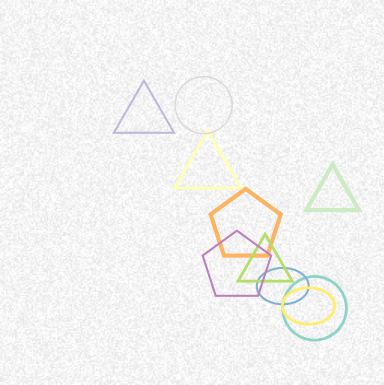[{"shape": "circle", "thickness": 2, "radius": 0.41, "center": [0.817, 0.199]}, {"shape": "triangle", "thickness": 2, "radius": 0.5, "center": [0.54, 0.561]}, {"shape": "triangle", "thickness": 1.5, "radius": 0.45, "center": [0.374, 0.7]}, {"shape": "oval", "thickness": 1.5, "radius": 0.34, "center": [0.734, 0.257]}, {"shape": "pentagon", "thickness": 3, "radius": 0.48, "center": [0.638, 0.414]}, {"shape": "triangle", "thickness": 2, "radius": 0.41, "center": [0.689, 0.31]}, {"shape": "circle", "thickness": 1, "radius": 0.37, "center": [0.529, 0.727]}, {"shape": "pentagon", "thickness": 1.5, "radius": 0.47, "center": [0.615, 0.307]}, {"shape": "triangle", "thickness": 3, "radius": 0.39, "center": [0.864, 0.494]}, {"shape": "oval", "thickness": 2, "radius": 0.34, "center": [0.801, 0.205]}]